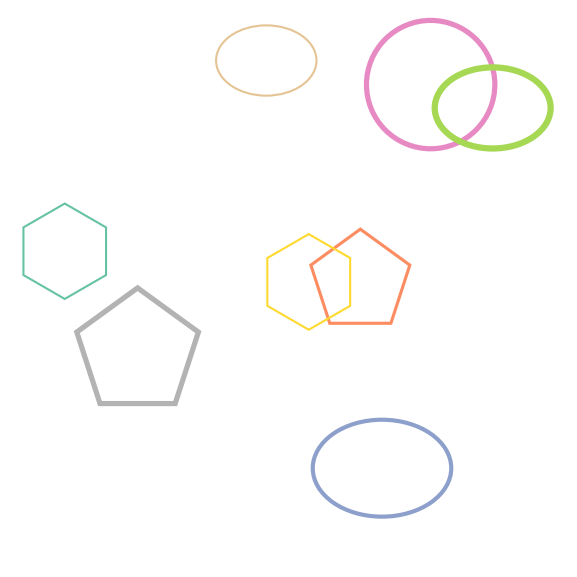[{"shape": "hexagon", "thickness": 1, "radius": 0.41, "center": [0.112, 0.564]}, {"shape": "pentagon", "thickness": 1.5, "radius": 0.45, "center": [0.624, 0.512]}, {"shape": "oval", "thickness": 2, "radius": 0.6, "center": [0.661, 0.188]}, {"shape": "circle", "thickness": 2.5, "radius": 0.56, "center": [0.746, 0.853]}, {"shape": "oval", "thickness": 3, "radius": 0.5, "center": [0.853, 0.812]}, {"shape": "hexagon", "thickness": 1, "radius": 0.41, "center": [0.535, 0.511]}, {"shape": "oval", "thickness": 1, "radius": 0.43, "center": [0.461, 0.894]}, {"shape": "pentagon", "thickness": 2.5, "radius": 0.55, "center": [0.238, 0.39]}]